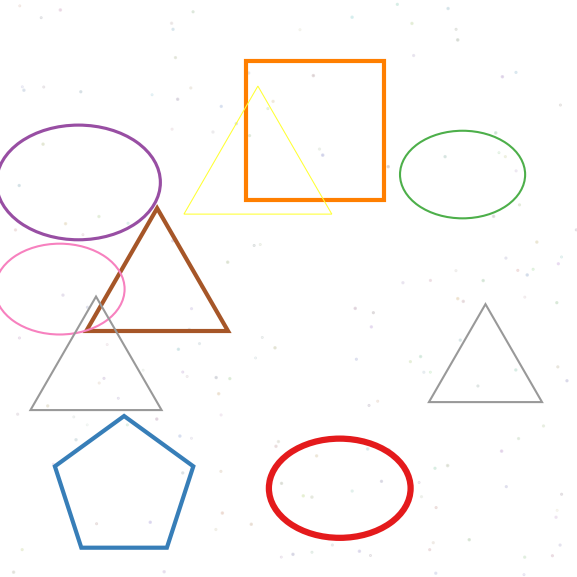[{"shape": "oval", "thickness": 3, "radius": 0.61, "center": [0.588, 0.154]}, {"shape": "pentagon", "thickness": 2, "radius": 0.63, "center": [0.215, 0.153]}, {"shape": "oval", "thickness": 1, "radius": 0.54, "center": [0.801, 0.697]}, {"shape": "oval", "thickness": 1.5, "radius": 0.71, "center": [0.136, 0.683]}, {"shape": "square", "thickness": 2, "radius": 0.6, "center": [0.545, 0.774]}, {"shape": "triangle", "thickness": 0.5, "radius": 0.74, "center": [0.447, 0.702]}, {"shape": "triangle", "thickness": 2, "radius": 0.71, "center": [0.272, 0.497]}, {"shape": "oval", "thickness": 1, "radius": 0.56, "center": [0.103, 0.499]}, {"shape": "triangle", "thickness": 1, "radius": 0.57, "center": [0.841, 0.359]}, {"shape": "triangle", "thickness": 1, "radius": 0.66, "center": [0.166, 0.355]}]